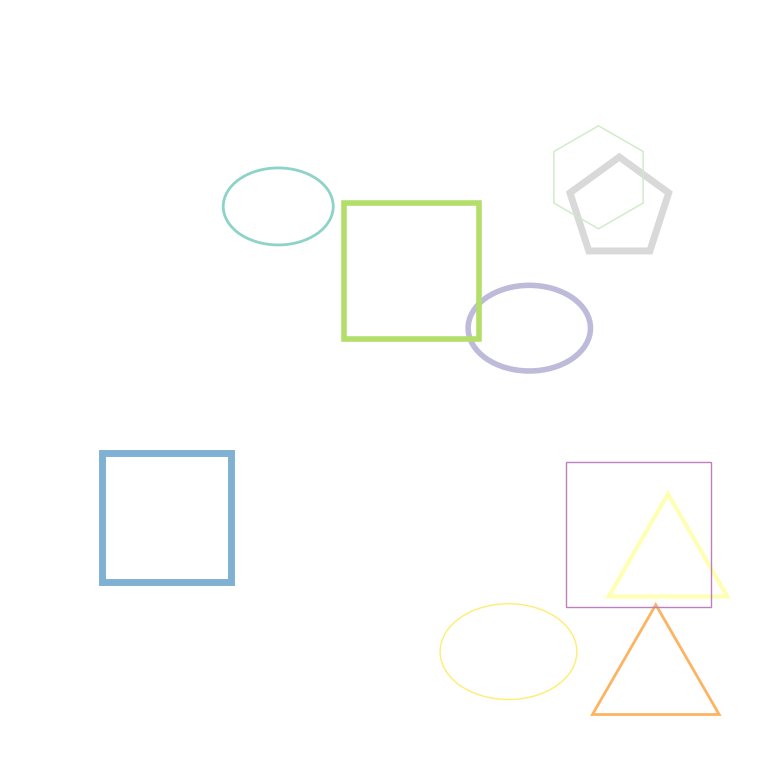[{"shape": "oval", "thickness": 1, "radius": 0.36, "center": [0.361, 0.732]}, {"shape": "triangle", "thickness": 1.5, "radius": 0.44, "center": [0.867, 0.27]}, {"shape": "oval", "thickness": 2, "radius": 0.4, "center": [0.687, 0.574]}, {"shape": "square", "thickness": 2.5, "radius": 0.42, "center": [0.216, 0.328]}, {"shape": "triangle", "thickness": 1, "radius": 0.48, "center": [0.852, 0.12]}, {"shape": "square", "thickness": 2, "radius": 0.44, "center": [0.534, 0.648]}, {"shape": "pentagon", "thickness": 2.5, "radius": 0.34, "center": [0.804, 0.729]}, {"shape": "square", "thickness": 0.5, "radius": 0.47, "center": [0.83, 0.306]}, {"shape": "hexagon", "thickness": 0.5, "radius": 0.33, "center": [0.777, 0.77]}, {"shape": "oval", "thickness": 0.5, "radius": 0.44, "center": [0.66, 0.154]}]